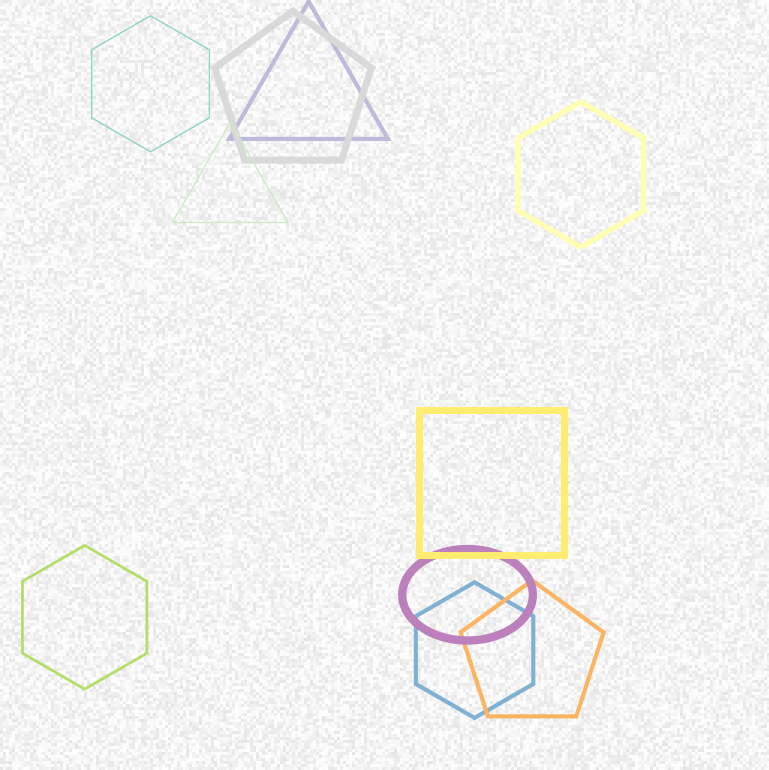[{"shape": "hexagon", "thickness": 0.5, "radius": 0.44, "center": [0.195, 0.891]}, {"shape": "hexagon", "thickness": 2, "radius": 0.47, "center": [0.754, 0.774]}, {"shape": "triangle", "thickness": 1.5, "radius": 0.6, "center": [0.401, 0.879]}, {"shape": "hexagon", "thickness": 1.5, "radius": 0.44, "center": [0.616, 0.156]}, {"shape": "pentagon", "thickness": 1.5, "radius": 0.49, "center": [0.691, 0.149]}, {"shape": "hexagon", "thickness": 1, "radius": 0.47, "center": [0.11, 0.198]}, {"shape": "pentagon", "thickness": 2.5, "radius": 0.54, "center": [0.381, 0.879]}, {"shape": "oval", "thickness": 3, "radius": 0.42, "center": [0.607, 0.228]}, {"shape": "triangle", "thickness": 0.5, "radius": 0.43, "center": [0.299, 0.754]}, {"shape": "square", "thickness": 2.5, "radius": 0.47, "center": [0.638, 0.373]}]